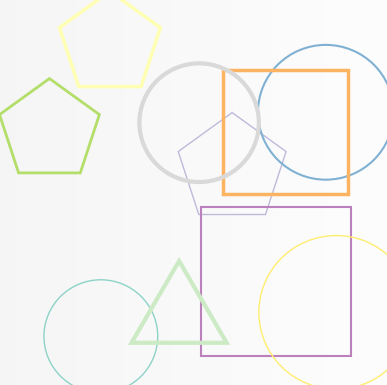[{"shape": "circle", "thickness": 1, "radius": 0.73, "center": [0.26, 0.126]}, {"shape": "pentagon", "thickness": 2.5, "radius": 0.68, "center": [0.284, 0.886]}, {"shape": "pentagon", "thickness": 1, "radius": 0.73, "center": [0.599, 0.561]}, {"shape": "circle", "thickness": 1.5, "radius": 0.88, "center": [0.841, 0.708]}, {"shape": "square", "thickness": 2.5, "radius": 0.81, "center": [0.737, 0.657]}, {"shape": "pentagon", "thickness": 2, "radius": 0.68, "center": [0.128, 0.661]}, {"shape": "circle", "thickness": 3, "radius": 0.77, "center": [0.514, 0.681]}, {"shape": "square", "thickness": 1.5, "radius": 0.96, "center": [0.712, 0.268]}, {"shape": "triangle", "thickness": 3, "radius": 0.71, "center": [0.462, 0.181]}, {"shape": "circle", "thickness": 1, "radius": 1.0, "center": [0.868, 0.189]}]